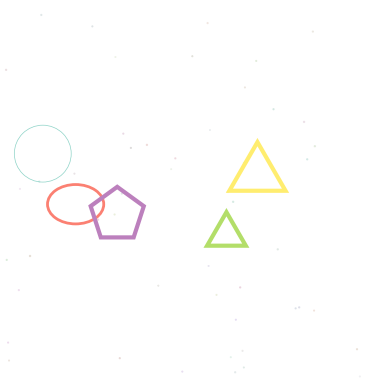[{"shape": "circle", "thickness": 0.5, "radius": 0.37, "center": [0.111, 0.601]}, {"shape": "oval", "thickness": 2, "radius": 0.37, "center": [0.196, 0.47]}, {"shape": "triangle", "thickness": 3, "radius": 0.29, "center": [0.588, 0.391]}, {"shape": "pentagon", "thickness": 3, "radius": 0.36, "center": [0.304, 0.442]}, {"shape": "triangle", "thickness": 3, "radius": 0.42, "center": [0.669, 0.547]}]